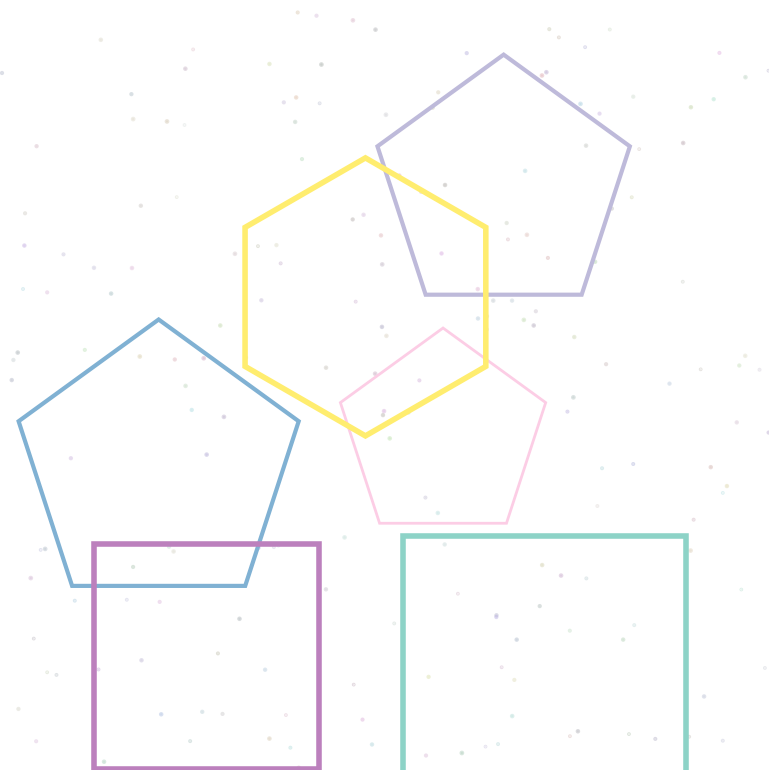[{"shape": "square", "thickness": 2, "radius": 0.92, "center": [0.707, 0.12]}, {"shape": "pentagon", "thickness": 1.5, "radius": 0.86, "center": [0.654, 0.757]}, {"shape": "pentagon", "thickness": 1.5, "radius": 0.96, "center": [0.206, 0.394]}, {"shape": "pentagon", "thickness": 1, "radius": 0.7, "center": [0.575, 0.434]}, {"shape": "square", "thickness": 2, "radius": 0.73, "center": [0.268, 0.147]}, {"shape": "hexagon", "thickness": 2, "radius": 0.9, "center": [0.475, 0.614]}]